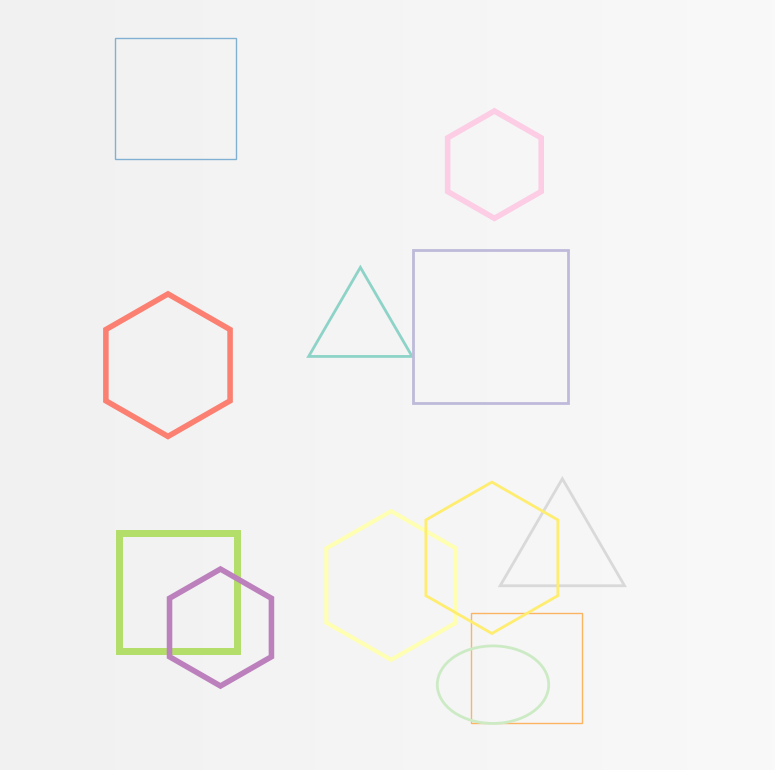[{"shape": "triangle", "thickness": 1, "radius": 0.39, "center": [0.465, 0.576]}, {"shape": "hexagon", "thickness": 1.5, "radius": 0.48, "center": [0.505, 0.24]}, {"shape": "square", "thickness": 1, "radius": 0.5, "center": [0.633, 0.576]}, {"shape": "hexagon", "thickness": 2, "radius": 0.46, "center": [0.217, 0.526]}, {"shape": "square", "thickness": 0.5, "radius": 0.39, "center": [0.226, 0.872]}, {"shape": "square", "thickness": 0.5, "radius": 0.36, "center": [0.679, 0.132]}, {"shape": "square", "thickness": 2.5, "radius": 0.38, "center": [0.229, 0.231]}, {"shape": "hexagon", "thickness": 2, "radius": 0.35, "center": [0.638, 0.786]}, {"shape": "triangle", "thickness": 1, "radius": 0.46, "center": [0.726, 0.286]}, {"shape": "hexagon", "thickness": 2, "radius": 0.38, "center": [0.284, 0.185]}, {"shape": "oval", "thickness": 1, "radius": 0.36, "center": [0.636, 0.111]}, {"shape": "hexagon", "thickness": 1, "radius": 0.49, "center": [0.635, 0.276]}]